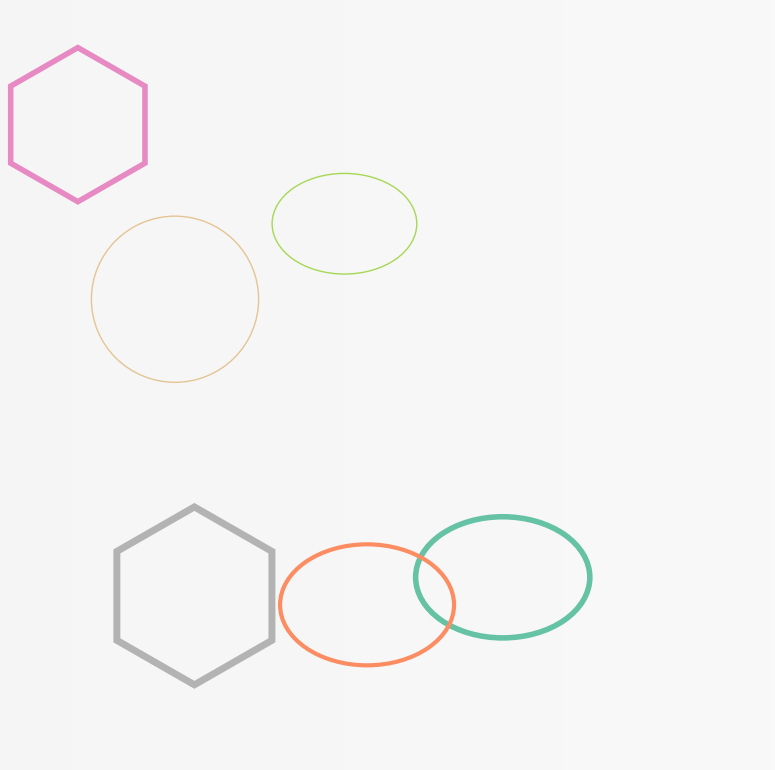[{"shape": "oval", "thickness": 2, "radius": 0.56, "center": [0.649, 0.25]}, {"shape": "oval", "thickness": 1.5, "radius": 0.56, "center": [0.474, 0.215]}, {"shape": "hexagon", "thickness": 2, "radius": 0.5, "center": [0.1, 0.838]}, {"shape": "oval", "thickness": 0.5, "radius": 0.47, "center": [0.444, 0.709]}, {"shape": "circle", "thickness": 0.5, "radius": 0.54, "center": [0.226, 0.611]}, {"shape": "hexagon", "thickness": 2.5, "radius": 0.58, "center": [0.251, 0.226]}]